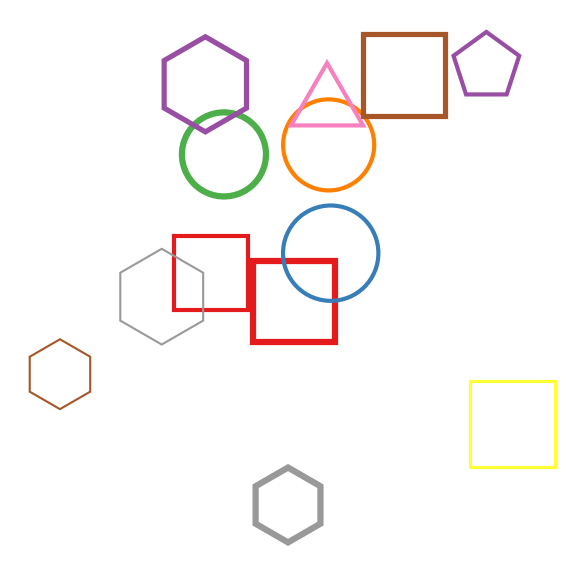[{"shape": "square", "thickness": 2, "radius": 0.32, "center": [0.366, 0.526]}, {"shape": "square", "thickness": 3, "radius": 0.35, "center": [0.509, 0.477]}, {"shape": "circle", "thickness": 2, "radius": 0.41, "center": [0.573, 0.561]}, {"shape": "circle", "thickness": 3, "radius": 0.36, "center": [0.388, 0.732]}, {"shape": "hexagon", "thickness": 2.5, "radius": 0.41, "center": [0.356, 0.853]}, {"shape": "pentagon", "thickness": 2, "radius": 0.3, "center": [0.842, 0.884]}, {"shape": "circle", "thickness": 2, "radius": 0.39, "center": [0.569, 0.748]}, {"shape": "square", "thickness": 1.5, "radius": 0.37, "center": [0.888, 0.265]}, {"shape": "hexagon", "thickness": 1, "radius": 0.3, "center": [0.104, 0.351]}, {"shape": "square", "thickness": 2.5, "radius": 0.35, "center": [0.7, 0.868]}, {"shape": "triangle", "thickness": 2, "radius": 0.36, "center": [0.566, 0.818]}, {"shape": "hexagon", "thickness": 1, "radius": 0.41, "center": [0.28, 0.485]}, {"shape": "hexagon", "thickness": 3, "radius": 0.32, "center": [0.499, 0.125]}]